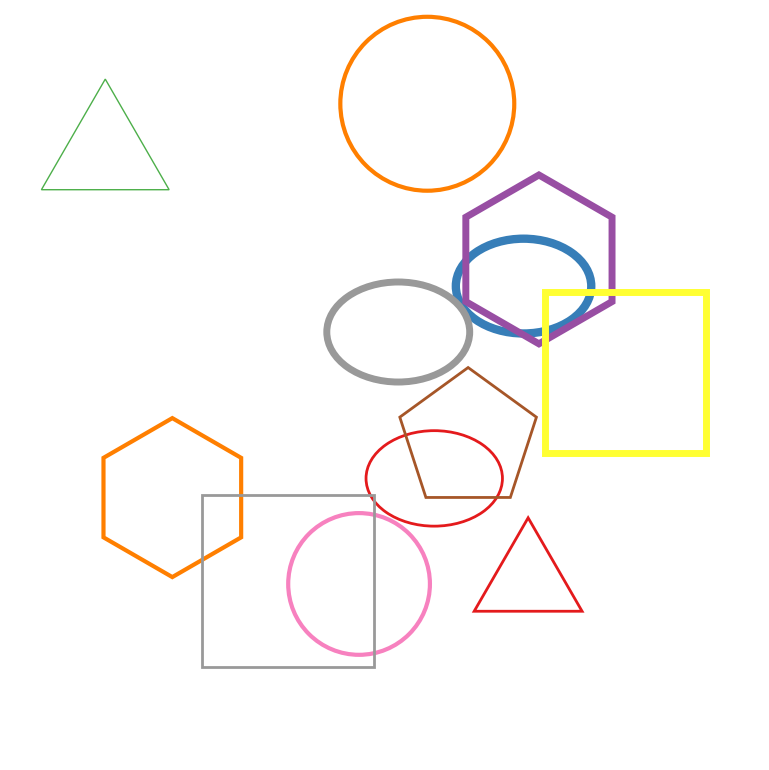[{"shape": "oval", "thickness": 1, "radius": 0.44, "center": [0.564, 0.379]}, {"shape": "triangle", "thickness": 1, "radius": 0.4, "center": [0.686, 0.247]}, {"shape": "oval", "thickness": 3, "radius": 0.44, "center": [0.68, 0.628]}, {"shape": "triangle", "thickness": 0.5, "radius": 0.48, "center": [0.137, 0.801]}, {"shape": "hexagon", "thickness": 2.5, "radius": 0.55, "center": [0.7, 0.663]}, {"shape": "hexagon", "thickness": 1.5, "radius": 0.52, "center": [0.224, 0.354]}, {"shape": "circle", "thickness": 1.5, "radius": 0.56, "center": [0.555, 0.865]}, {"shape": "square", "thickness": 2.5, "radius": 0.52, "center": [0.812, 0.516]}, {"shape": "pentagon", "thickness": 1, "radius": 0.47, "center": [0.608, 0.429]}, {"shape": "circle", "thickness": 1.5, "radius": 0.46, "center": [0.466, 0.242]}, {"shape": "oval", "thickness": 2.5, "radius": 0.46, "center": [0.517, 0.569]}, {"shape": "square", "thickness": 1, "radius": 0.56, "center": [0.374, 0.246]}]